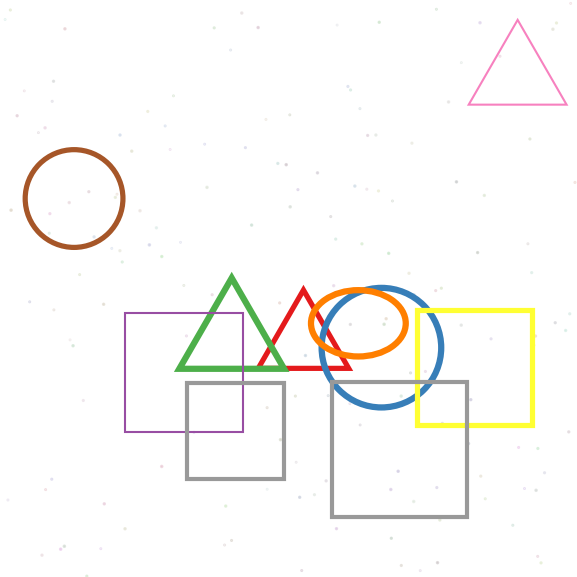[{"shape": "triangle", "thickness": 2.5, "radius": 0.45, "center": [0.525, 0.406]}, {"shape": "circle", "thickness": 3, "radius": 0.52, "center": [0.66, 0.397]}, {"shape": "triangle", "thickness": 3, "radius": 0.52, "center": [0.401, 0.413]}, {"shape": "square", "thickness": 1, "radius": 0.51, "center": [0.319, 0.354]}, {"shape": "oval", "thickness": 3, "radius": 0.41, "center": [0.621, 0.439]}, {"shape": "square", "thickness": 2.5, "radius": 0.5, "center": [0.822, 0.363]}, {"shape": "circle", "thickness": 2.5, "radius": 0.42, "center": [0.128, 0.655]}, {"shape": "triangle", "thickness": 1, "radius": 0.49, "center": [0.896, 0.867]}, {"shape": "square", "thickness": 2, "radius": 0.58, "center": [0.692, 0.22]}, {"shape": "square", "thickness": 2, "radius": 0.42, "center": [0.408, 0.252]}]